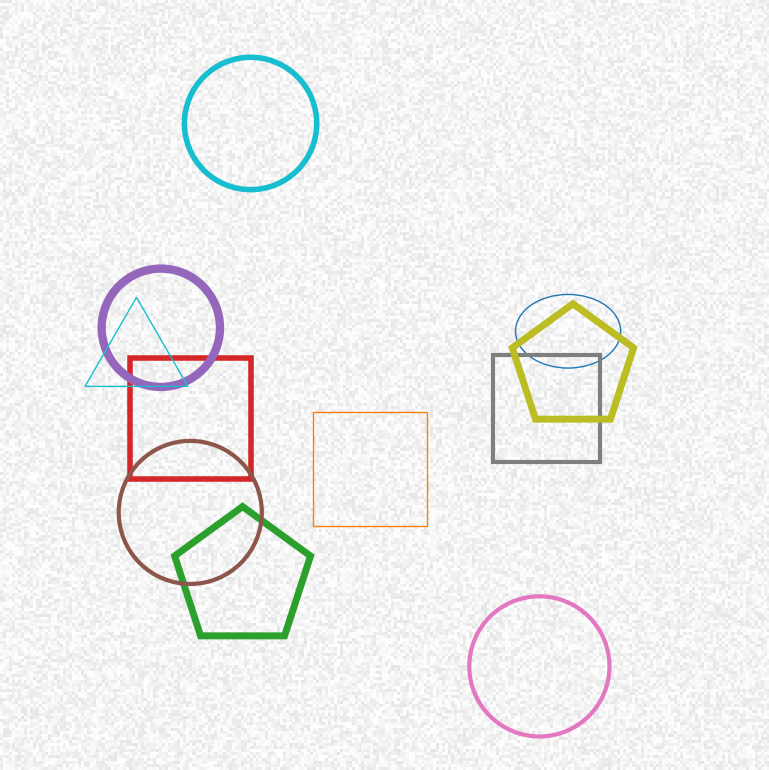[{"shape": "oval", "thickness": 0.5, "radius": 0.34, "center": [0.738, 0.57]}, {"shape": "square", "thickness": 0.5, "radius": 0.37, "center": [0.48, 0.391]}, {"shape": "pentagon", "thickness": 2.5, "radius": 0.46, "center": [0.315, 0.249]}, {"shape": "square", "thickness": 2, "radius": 0.39, "center": [0.248, 0.457]}, {"shape": "circle", "thickness": 3, "radius": 0.38, "center": [0.209, 0.574]}, {"shape": "circle", "thickness": 1.5, "radius": 0.46, "center": [0.247, 0.335]}, {"shape": "circle", "thickness": 1.5, "radius": 0.46, "center": [0.7, 0.135]}, {"shape": "square", "thickness": 1.5, "radius": 0.35, "center": [0.71, 0.469]}, {"shape": "pentagon", "thickness": 2.5, "radius": 0.41, "center": [0.744, 0.523]}, {"shape": "circle", "thickness": 2, "radius": 0.43, "center": [0.325, 0.84]}, {"shape": "triangle", "thickness": 0.5, "radius": 0.39, "center": [0.177, 0.537]}]